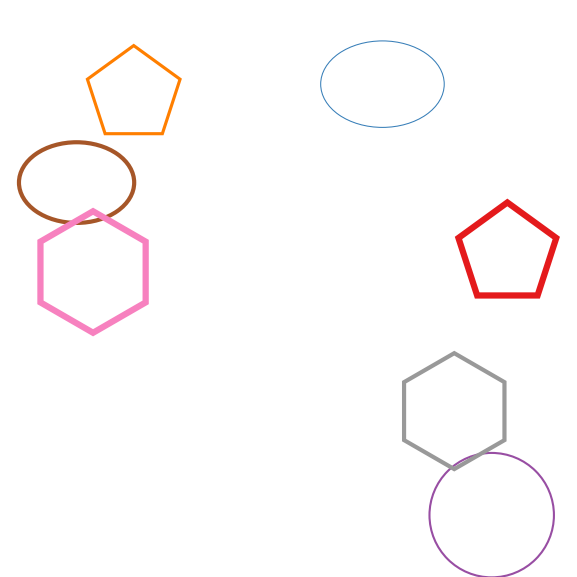[{"shape": "pentagon", "thickness": 3, "radius": 0.45, "center": [0.879, 0.56]}, {"shape": "oval", "thickness": 0.5, "radius": 0.53, "center": [0.662, 0.853]}, {"shape": "circle", "thickness": 1, "radius": 0.54, "center": [0.851, 0.107]}, {"shape": "pentagon", "thickness": 1.5, "radius": 0.42, "center": [0.232, 0.836]}, {"shape": "oval", "thickness": 2, "radius": 0.5, "center": [0.133, 0.683]}, {"shape": "hexagon", "thickness": 3, "radius": 0.53, "center": [0.161, 0.528]}, {"shape": "hexagon", "thickness": 2, "radius": 0.5, "center": [0.787, 0.287]}]